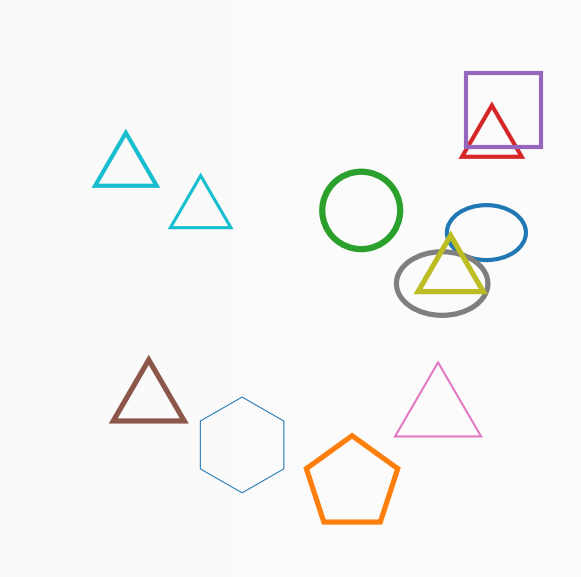[{"shape": "oval", "thickness": 2, "radius": 0.34, "center": [0.837, 0.596]}, {"shape": "hexagon", "thickness": 0.5, "radius": 0.41, "center": [0.416, 0.229]}, {"shape": "pentagon", "thickness": 2.5, "radius": 0.41, "center": [0.606, 0.162]}, {"shape": "circle", "thickness": 3, "radius": 0.34, "center": [0.621, 0.635]}, {"shape": "triangle", "thickness": 2, "radius": 0.3, "center": [0.846, 0.757]}, {"shape": "square", "thickness": 2, "radius": 0.32, "center": [0.867, 0.809]}, {"shape": "triangle", "thickness": 2.5, "radius": 0.35, "center": [0.256, 0.305]}, {"shape": "triangle", "thickness": 1, "radius": 0.43, "center": [0.754, 0.286]}, {"shape": "oval", "thickness": 2.5, "radius": 0.39, "center": [0.761, 0.508]}, {"shape": "triangle", "thickness": 2.5, "radius": 0.32, "center": [0.775, 0.527]}, {"shape": "triangle", "thickness": 2, "radius": 0.31, "center": [0.217, 0.708]}, {"shape": "triangle", "thickness": 1.5, "radius": 0.3, "center": [0.345, 0.635]}]